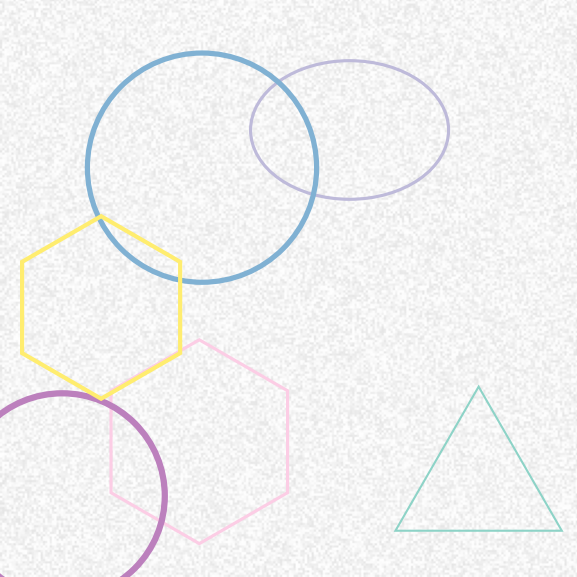[{"shape": "triangle", "thickness": 1, "radius": 0.83, "center": [0.829, 0.163]}, {"shape": "oval", "thickness": 1.5, "radius": 0.86, "center": [0.605, 0.774]}, {"shape": "circle", "thickness": 2.5, "radius": 0.99, "center": [0.35, 0.709]}, {"shape": "hexagon", "thickness": 1.5, "radius": 0.88, "center": [0.345, 0.234]}, {"shape": "circle", "thickness": 3, "radius": 0.89, "center": [0.108, 0.141]}, {"shape": "hexagon", "thickness": 2, "radius": 0.79, "center": [0.175, 0.467]}]